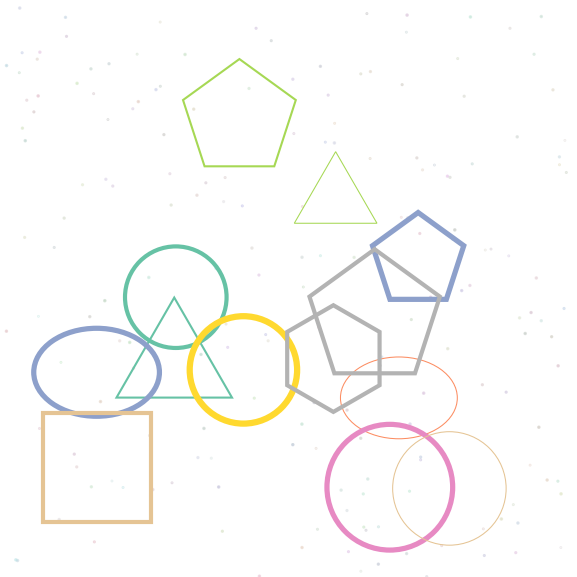[{"shape": "circle", "thickness": 2, "radius": 0.44, "center": [0.304, 0.485]}, {"shape": "triangle", "thickness": 1, "radius": 0.58, "center": [0.302, 0.368]}, {"shape": "oval", "thickness": 0.5, "radius": 0.51, "center": [0.691, 0.31]}, {"shape": "oval", "thickness": 2.5, "radius": 0.54, "center": [0.167, 0.355]}, {"shape": "pentagon", "thickness": 2.5, "radius": 0.42, "center": [0.724, 0.548]}, {"shape": "circle", "thickness": 2.5, "radius": 0.54, "center": [0.675, 0.155]}, {"shape": "triangle", "thickness": 0.5, "radius": 0.41, "center": [0.581, 0.654]}, {"shape": "pentagon", "thickness": 1, "radius": 0.51, "center": [0.415, 0.794]}, {"shape": "circle", "thickness": 3, "radius": 0.46, "center": [0.421, 0.359]}, {"shape": "square", "thickness": 2, "radius": 0.47, "center": [0.168, 0.19]}, {"shape": "circle", "thickness": 0.5, "radius": 0.49, "center": [0.778, 0.153]}, {"shape": "hexagon", "thickness": 2, "radius": 0.46, "center": [0.577, 0.378]}, {"shape": "pentagon", "thickness": 2, "radius": 0.59, "center": [0.649, 0.449]}]